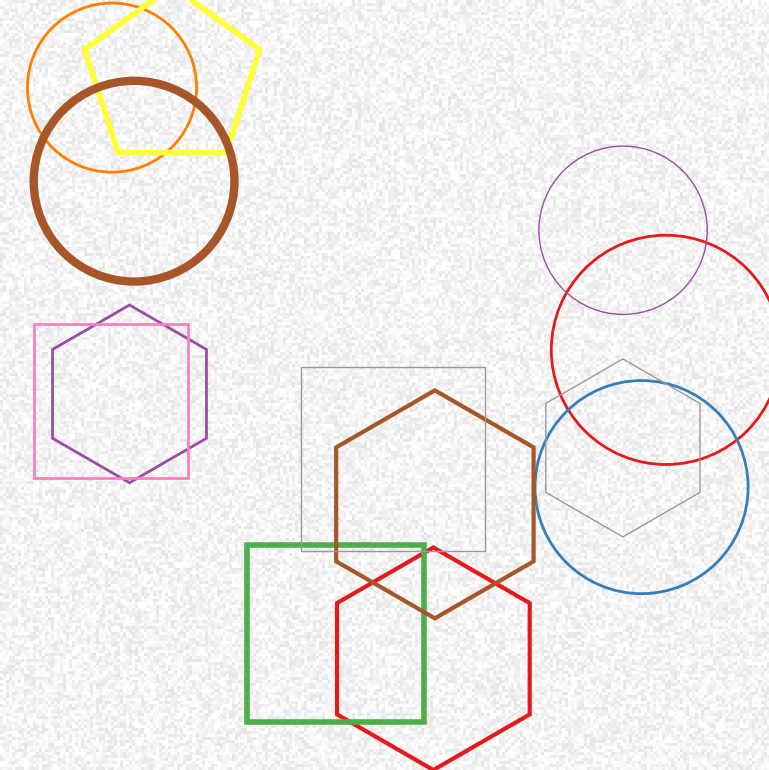[{"shape": "hexagon", "thickness": 1.5, "radius": 0.72, "center": [0.563, 0.144]}, {"shape": "circle", "thickness": 1, "radius": 0.74, "center": [0.865, 0.546]}, {"shape": "circle", "thickness": 1, "radius": 0.69, "center": [0.833, 0.367]}, {"shape": "square", "thickness": 2, "radius": 0.58, "center": [0.436, 0.177]}, {"shape": "hexagon", "thickness": 1, "radius": 0.58, "center": [0.168, 0.488]}, {"shape": "circle", "thickness": 0.5, "radius": 0.55, "center": [0.809, 0.701]}, {"shape": "circle", "thickness": 1, "radius": 0.55, "center": [0.145, 0.886]}, {"shape": "pentagon", "thickness": 2, "radius": 0.6, "center": [0.224, 0.899]}, {"shape": "circle", "thickness": 3, "radius": 0.65, "center": [0.174, 0.765]}, {"shape": "hexagon", "thickness": 1.5, "radius": 0.74, "center": [0.565, 0.345]}, {"shape": "square", "thickness": 1, "radius": 0.5, "center": [0.144, 0.479]}, {"shape": "hexagon", "thickness": 0.5, "radius": 0.58, "center": [0.809, 0.418]}, {"shape": "square", "thickness": 0.5, "radius": 0.6, "center": [0.51, 0.404]}]